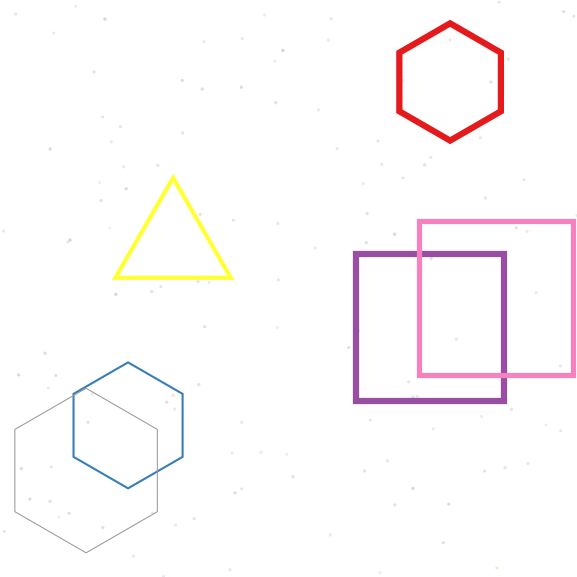[{"shape": "hexagon", "thickness": 3, "radius": 0.51, "center": [0.779, 0.857]}, {"shape": "hexagon", "thickness": 1, "radius": 0.55, "center": [0.222, 0.263]}, {"shape": "square", "thickness": 3, "radius": 0.64, "center": [0.744, 0.432]}, {"shape": "triangle", "thickness": 2, "radius": 0.58, "center": [0.3, 0.576]}, {"shape": "square", "thickness": 2.5, "radius": 0.67, "center": [0.859, 0.483]}, {"shape": "hexagon", "thickness": 0.5, "radius": 0.71, "center": [0.149, 0.184]}]